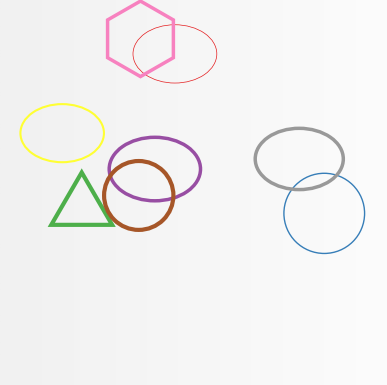[{"shape": "oval", "thickness": 0.5, "radius": 0.54, "center": [0.451, 0.86]}, {"shape": "circle", "thickness": 1, "radius": 0.52, "center": [0.837, 0.446]}, {"shape": "triangle", "thickness": 3, "radius": 0.45, "center": [0.211, 0.461]}, {"shape": "oval", "thickness": 2.5, "radius": 0.59, "center": [0.4, 0.561]}, {"shape": "oval", "thickness": 1.5, "radius": 0.54, "center": [0.16, 0.654]}, {"shape": "circle", "thickness": 3, "radius": 0.45, "center": [0.358, 0.492]}, {"shape": "hexagon", "thickness": 2.5, "radius": 0.49, "center": [0.363, 0.899]}, {"shape": "oval", "thickness": 2.5, "radius": 0.57, "center": [0.772, 0.587]}]